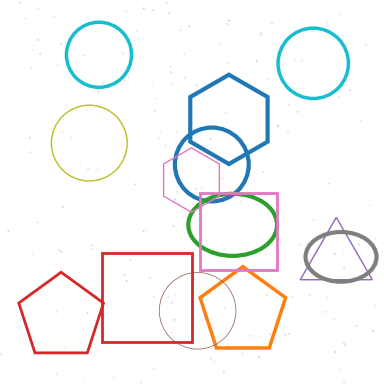[{"shape": "circle", "thickness": 3, "radius": 0.48, "center": [0.55, 0.573]}, {"shape": "hexagon", "thickness": 3, "radius": 0.58, "center": [0.595, 0.69]}, {"shape": "pentagon", "thickness": 2.5, "radius": 0.58, "center": [0.631, 0.191]}, {"shape": "oval", "thickness": 3, "radius": 0.58, "center": [0.604, 0.416]}, {"shape": "square", "thickness": 2, "radius": 0.58, "center": [0.382, 0.228]}, {"shape": "pentagon", "thickness": 2, "radius": 0.58, "center": [0.159, 0.177]}, {"shape": "triangle", "thickness": 1, "radius": 0.54, "center": [0.873, 0.327]}, {"shape": "circle", "thickness": 0.5, "radius": 0.5, "center": [0.513, 0.193]}, {"shape": "hexagon", "thickness": 1, "radius": 0.42, "center": [0.497, 0.532]}, {"shape": "square", "thickness": 2, "radius": 0.5, "center": [0.62, 0.399]}, {"shape": "oval", "thickness": 3, "radius": 0.46, "center": [0.886, 0.333]}, {"shape": "circle", "thickness": 1, "radius": 0.49, "center": [0.232, 0.628]}, {"shape": "circle", "thickness": 2.5, "radius": 0.42, "center": [0.257, 0.858]}, {"shape": "circle", "thickness": 2.5, "radius": 0.46, "center": [0.814, 0.836]}]